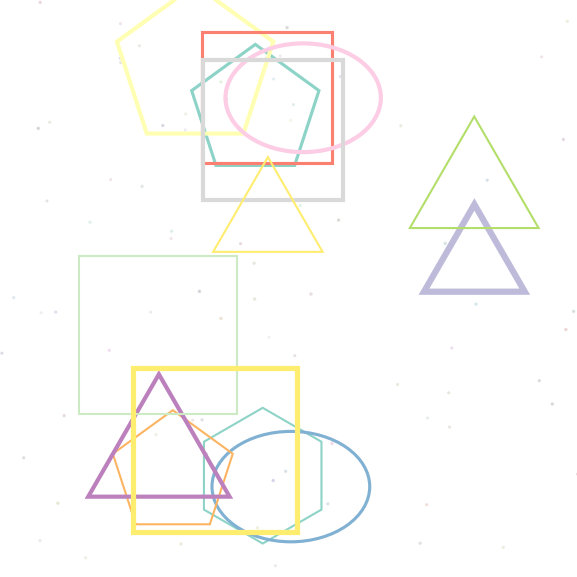[{"shape": "hexagon", "thickness": 1, "radius": 0.59, "center": [0.455, 0.175]}, {"shape": "pentagon", "thickness": 1.5, "radius": 0.58, "center": [0.442, 0.806]}, {"shape": "pentagon", "thickness": 2, "radius": 0.71, "center": [0.338, 0.883]}, {"shape": "triangle", "thickness": 3, "radius": 0.5, "center": [0.821, 0.544]}, {"shape": "square", "thickness": 1.5, "radius": 0.56, "center": [0.463, 0.83]}, {"shape": "oval", "thickness": 1.5, "radius": 0.68, "center": [0.504, 0.157]}, {"shape": "pentagon", "thickness": 1, "radius": 0.55, "center": [0.299, 0.18]}, {"shape": "triangle", "thickness": 1, "radius": 0.64, "center": [0.821, 0.669]}, {"shape": "oval", "thickness": 2, "radius": 0.67, "center": [0.525, 0.83]}, {"shape": "square", "thickness": 2, "radius": 0.61, "center": [0.473, 0.774]}, {"shape": "triangle", "thickness": 2, "radius": 0.71, "center": [0.275, 0.21]}, {"shape": "square", "thickness": 1, "radius": 0.68, "center": [0.274, 0.419]}, {"shape": "square", "thickness": 2.5, "radius": 0.71, "center": [0.372, 0.22]}, {"shape": "triangle", "thickness": 1, "radius": 0.55, "center": [0.464, 0.618]}]